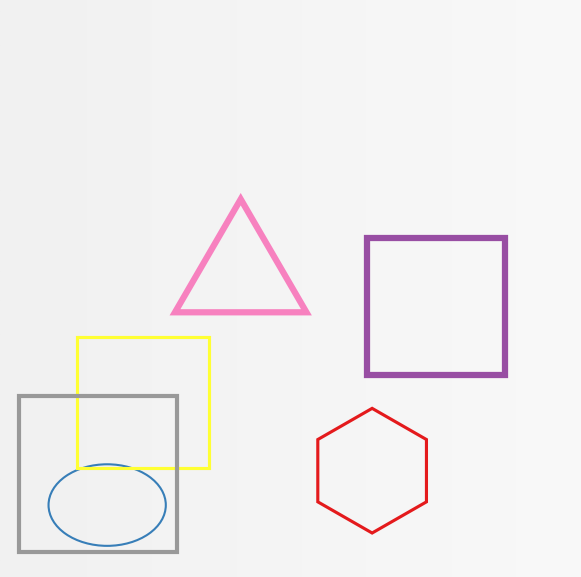[{"shape": "hexagon", "thickness": 1.5, "radius": 0.54, "center": [0.64, 0.184]}, {"shape": "oval", "thickness": 1, "radius": 0.5, "center": [0.184, 0.125]}, {"shape": "square", "thickness": 3, "radius": 0.59, "center": [0.75, 0.468]}, {"shape": "square", "thickness": 1.5, "radius": 0.57, "center": [0.246, 0.303]}, {"shape": "triangle", "thickness": 3, "radius": 0.65, "center": [0.414, 0.524]}, {"shape": "square", "thickness": 2, "radius": 0.68, "center": [0.169, 0.179]}]